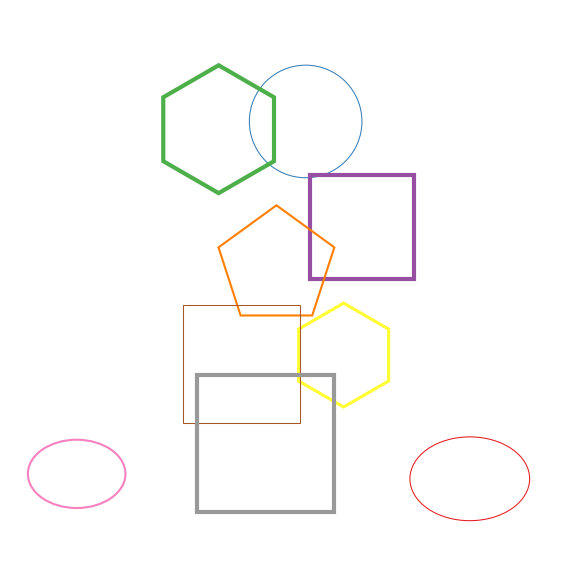[{"shape": "oval", "thickness": 0.5, "radius": 0.52, "center": [0.813, 0.17]}, {"shape": "circle", "thickness": 0.5, "radius": 0.49, "center": [0.529, 0.789]}, {"shape": "hexagon", "thickness": 2, "radius": 0.55, "center": [0.379, 0.775]}, {"shape": "square", "thickness": 2, "radius": 0.45, "center": [0.627, 0.606]}, {"shape": "pentagon", "thickness": 1, "radius": 0.53, "center": [0.479, 0.538]}, {"shape": "hexagon", "thickness": 1.5, "radius": 0.45, "center": [0.595, 0.384]}, {"shape": "square", "thickness": 0.5, "radius": 0.51, "center": [0.418, 0.369]}, {"shape": "oval", "thickness": 1, "radius": 0.42, "center": [0.133, 0.179]}, {"shape": "square", "thickness": 2, "radius": 0.59, "center": [0.46, 0.232]}]